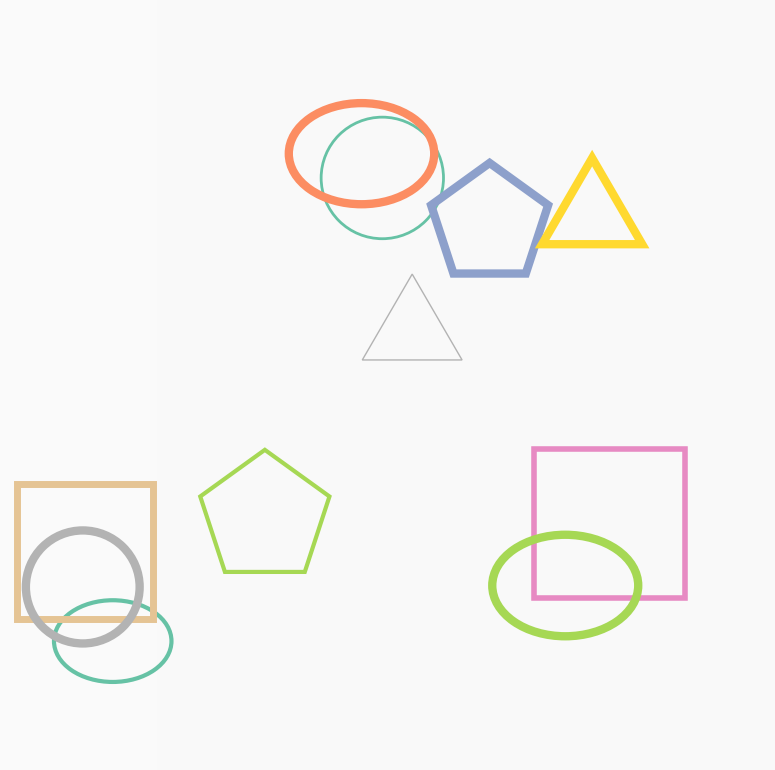[{"shape": "circle", "thickness": 1, "radius": 0.39, "center": [0.493, 0.769]}, {"shape": "oval", "thickness": 1.5, "radius": 0.38, "center": [0.145, 0.167]}, {"shape": "oval", "thickness": 3, "radius": 0.47, "center": [0.466, 0.8]}, {"shape": "pentagon", "thickness": 3, "radius": 0.4, "center": [0.632, 0.709]}, {"shape": "square", "thickness": 2, "radius": 0.49, "center": [0.786, 0.32]}, {"shape": "pentagon", "thickness": 1.5, "radius": 0.44, "center": [0.342, 0.328]}, {"shape": "oval", "thickness": 3, "radius": 0.47, "center": [0.729, 0.24]}, {"shape": "triangle", "thickness": 3, "radius": 0.37, "center": [0.764, 0.72]}, {"shape": "square", "thickness": 2.5, "radius": 0.44, "center": [0.11, 0.284]}, {"shape": "circle", "thickness": 3, "radius": 0.37, "center": [0.107, 0.238]}, {"shape": "triangle", "thickness": 0.5, "radius": 0.37, "center": [0.532, 0.57]}]